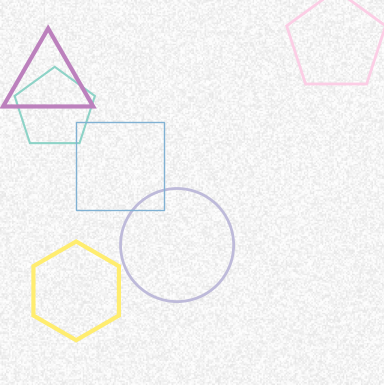[{"shape": "pentagon", "thickness": 1.5, "radius": 0.55, "center": [0.142, 0.717]}, {"shape": "circle", "thickness": 2, "radius": 0.73, "center": [0.46, 0.363]}, {"shape": "square", "thickness": 1, "radius": 0.57, "center": [0.313, 0.57]}, {"shape": "pentagon", "thickness": 2, "radius": 0.68, "center": [0.873, 0.891]}, {"shape": "triangle", "thickness": 3, "radius": 0.68, "center": [0.125, 0.791]}, {"shape": "hexagon", "thickness": 3, "radius": 0.64, "center": [0.198, 0.245]}]